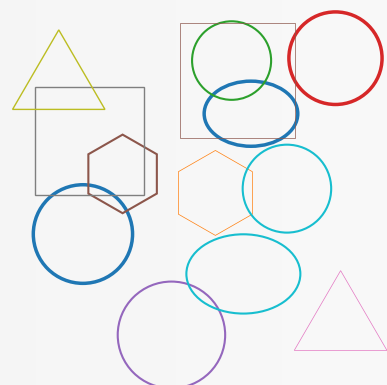[{"shape": "circle", "thickness": 2.5, "radius": 0.64, "center": [0.214, 0.392]}, {"shape": "oval", "thickness": 2.5, "radius": 0.6, "center": [0.648, 0.705]}, {"shape": "hexagon", "thickness": 0.5, "radius": 0.55, "center": [0.556, 0.499]}, {"shape": "circle", "thickness": 1.5, "radius": 0.51, "center": [0.598, 0.843]}, {"shape": "circle", "thickness": 2.5, "radius": 0.6, "center": [0.866, 0.849]}, {"shape": "circle", "thickness": 1.5, "radius": 0.69, "center": [0.442, 0.13]}, {"shape": "hexagon", "thickness": 1.5, "radius": 0.51, "center": [0.316, 0.548]}, {"shape": "square", "thickness": 0.5, "radius": 0.75, "center": [0.613, 0.79]}, {"shape": "triangle", "thickness": 0.5, "radius": 0.69, "center": [0.879, 0.159]}, {"shape": "square", "thickness": 1, "radius": 0.71, "center": [0.231, 0.633]}, {"shape": "triangle", "thickness": 1, "radius": 0.69, "center": [0.152, 0.785]}, {"shape": "oval", "thickness": 1.5, "radius": 0.74, "center": [0.628, 0.288]}, {"shape": "circle", "thickness": 1.5, "radius": 0.57, "center": [0.74, 0.51]}]